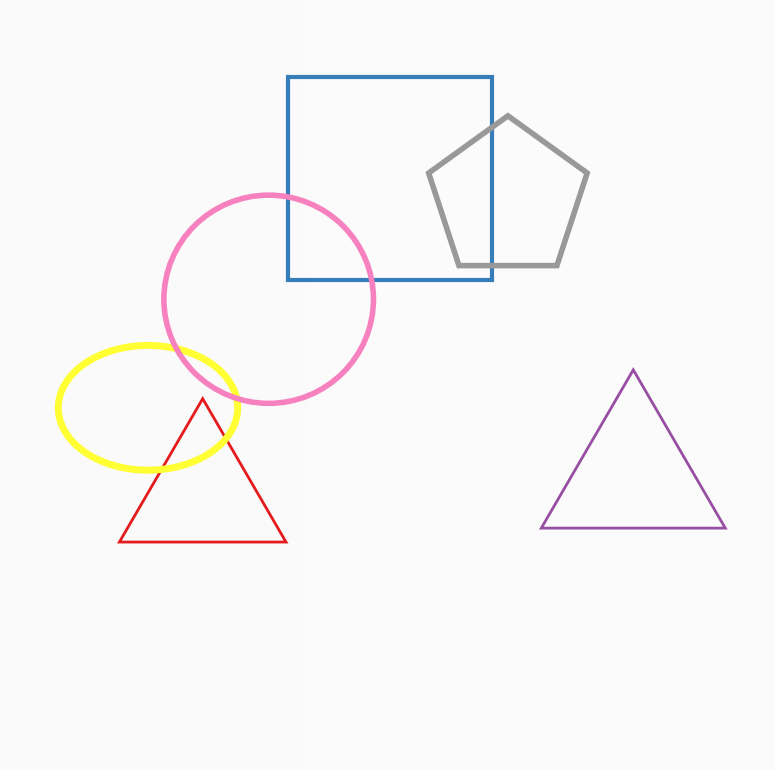[{"shape": "triangle", "thickness": 1, "radius": 0.62, "center": [0.262, 0.358]}, {"shape": "square", "thickness": 1.5, "radius": 0.66, "center": [0.504, 0.768]}, {"shape": "triangle", "thickness": 1, "radius": 0.69, "center": [0.817, 0.383]}, {"shape": "oval", "thickness": 2.5, "radius": 0.58, "center": [0.191, 0.47]}, {"shape": "circle", "thickness": 2, "radius": 0.68, "center": [0.347, 0.611]}, {"shape": "pentagon", "thickness": 2, "radius": 0.54, "center": [0.655, 0.742]}]